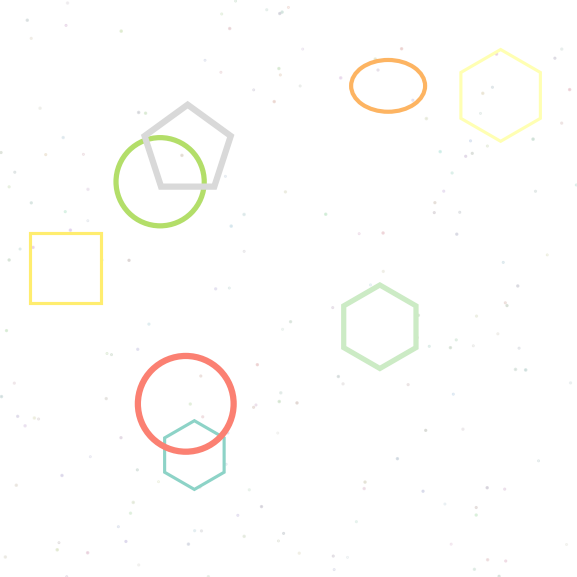[{"shape": "hexagon", "thickness": 1.5, "radius": 0.3, "center": [0.337, 0.211]}, {"shape": "hexagon", "thickness": 1.5, "radius": 0.4, "center": [0.867, 0.834]}, {"shape": "circle", "thickness": 3, "radius": 0.41, "center": [0.322, 0.3]}, {"shape": "oval", "thickness": 2, "radius": 0.32, "center": [0.672, 0.85]}, {"shape": "circle", "thickness": 2.5, "radius": 0.38, "center": [0.277, 0.684]}, {"shape": "pentagon", "thickness": 3, "radius": 0.39, "center": [0.325, 0.739]}, {"shape": "hexagon", "thickness": 2.5, "radius": 0.36, "center": [0.658, 0.433]}, {"shape": "square", "thickness": 1.5, "radius": 0.31, "center": [0.114, 0.535]}]